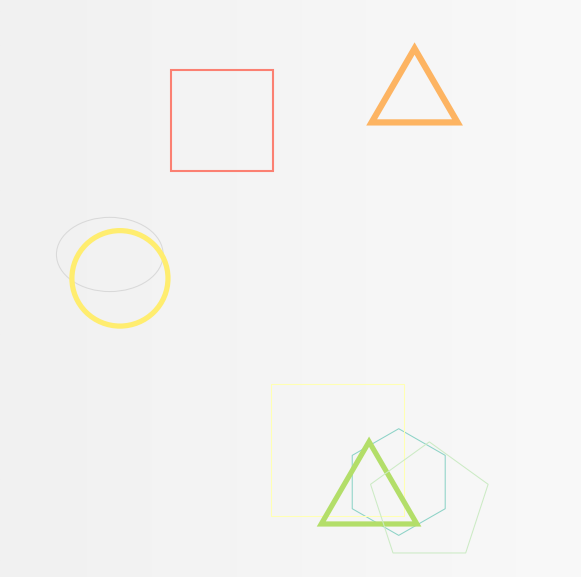[{"shape": "hexagon", "thickness": 0.5, "radius": 0.46, "center": [0.686, 0.164]}, {"shape": "square", "thickness": 0.5, "radius": 0.57, "center": [0.581, 0.22]}, {"shape": "square", "thickness": 1, "radius": 0.44, "center": [0.381, 0.79]}, {"shape": "triangle", "thickness": 3, "radius": 0.43, "center": [0.713, 0.83]}, {"shape": "triangle", "thickness": 2.5, "radius": 0.47, "center": [0.635, 0.139]}, {"shape": "oval", "thickness": 0.5, "radius": 0.46, "center": [0.189, 0.559]}, {"shape": "pentagon", "thickness": 0.5, "radius": 0.53, "center": [0.739, 0.128]}, {"shape": "circle", "thickness": 2.5, "radius": 0.41, "center": [0.206, 0.517]}]